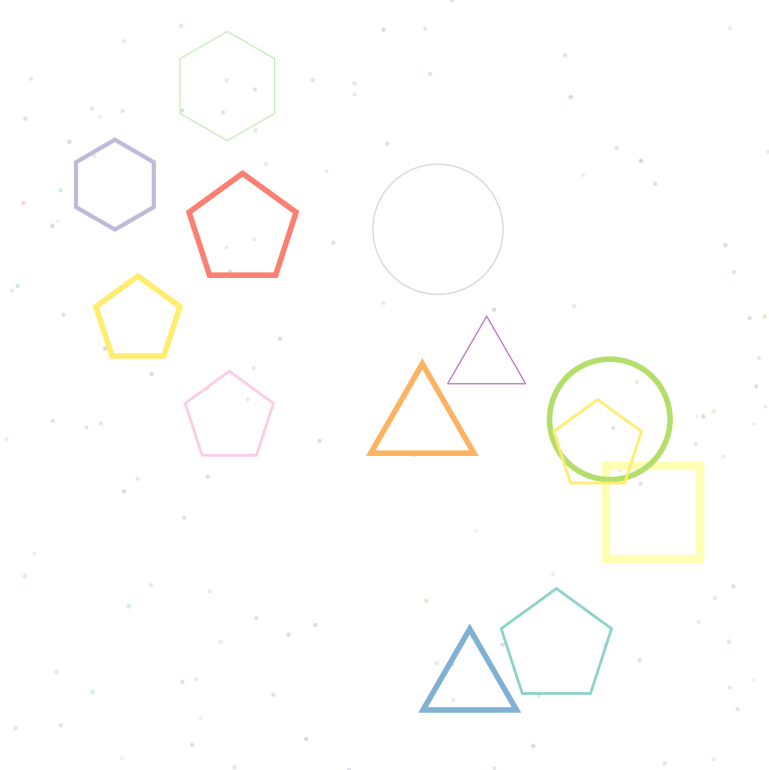[{"shape": "pentagon", "thickness": 1, "radius": 0.38, "center": [0.723, 0.16]}, {"shape": "square", "thickness": 3, "radius": 0.3, "center": [0.848, 0.334]}, {"shape": "hexagon", "thickness": 1.5, "radius": 0.29, "center": [0.149, 0.76]}, {"shape": "pentagon", "thickness": 2, "radius": 0.37, "center": [0.315, 0.702]}, {"shape": "triangle", "thickness": 2, "radius": 0.35, "center": [0.61, 0.113]}, {"shape": "triangle", "thickness": 2, "radius": 0.39, "center": [0.548, 0.45]}, {"shape": "circle", "thickness": 2, "radius": 0.39, "center": [0.792, 0.455]}, {"shape": "pentagon", "thickness": 1, "radius": 0.3, "center": [0.298, 0.458]}, {"shape": "circle", "thickness": 0.5, "radius": 0.42, "center": [0.569, 0.702]}, {"shape": "triangle", "thickness": 0.5, "radius": 0.29, "center": [0.632, 0.531]}, {"shape": "hexagon", "thickness": 0.5, "radius": 0.35, "center": [0.295, 0.888]}, {"shape": "pentagon", "thickness": 1, "radius": 0.3, "center": [0.776, 0.421]}, {"shape": "pentagon", "thickness": 2, "radius": 0.29, "center": [0.179, 0.584]}]